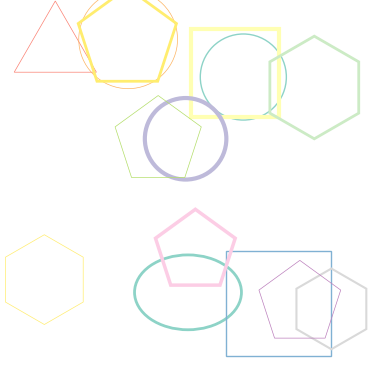[{"shape": "circle", "thickness": 1, "radius": 0.56, "center": [0.632, 0.8]}, {"shape": "oval", "thickness": 2, "radius": 0.69, "center": [0.488, 0.241]}, {"shape": "square", "thickness": 3, "radius": 0.57, "center": [0.611, 0.81]}, {"shape": "circle", "thickness": 3, "radius": 0.53, "center": [0.482, 0.64]}, {"shape": "triangle", "thickness": 0.5, "radius": 0.62, "center": [0.144, 0.874]}, {"shape": "square", "thickness": 1, "radius": 0.68, "center": [0.724, 0.212]}, {"shape": "circle", "thickness": 0.5, "radius": 0.64, "center": [0.333, 0.898]}, {"shape": "pentagon", "thickness": 0.5, "radius": 0.59, "center": [0.411, 0.634]}, {"shape": "pentagon", "thickness": 2.5, "radius": 0.54, "center": [0.507, 0.347]}, {"shape": "hexagon", "thickness": 1.5, "radius": 0.52, "center": [0.861, 0.198]}, {"shape": "pentagon", "thickness": 0.5, "radius": 0.56, "center": [0.779, 0.212]}, {"shape": "hexagon", "thickness": 2, "radius": 0.67, "center": [0.816, 0.773]}, {"shape": "hexagon", "thickness": 0.5, "radius": 0.58, "center": [0.115, 0.274]}, {"shape": "pentagon", "thickness": 2, "radius": 0.67, "center": [0.331, 0.897]}]